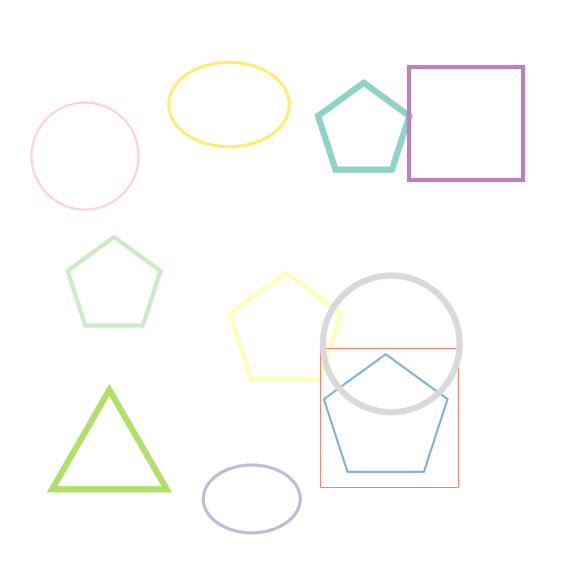[{"shape": "pentagon", "thickness": 3, "radius": 0.42, "center": [0.63, 0.773]}, {"shape": "pentagon", "thickness": 2, "radius": 0.51, "center": [0.495, 0.425]}, {"shape": "oval", "thickness": 1.5, "radius": 0.42, "center": [0.436, 0.135]}, {"shape": "square", "thickness": 0.5, "radius": 0.6, "center": [0.674, 0.276]}, {"shape": "pentagon", "thickness": 1, "radius": 0.56, "center": [0.668, 0.273]}, {"shape": "triangle", "thickness": 3, "radius": 0.57, "center": [0.189, 0.209]}, {"shape": "circle", "thickness": 1, "radius": 0.46, "center": [0.147, 0.729]}, {"shape": "circle", "thickness": 3, "radius": 0.59, "center": [0.677, 0.404]}, {"shape": "square", "thickness": 2, "radius": 0.49, "center": [0.806, 0.785]}, {"shape": "pentagon", "thickness": 2, "radius": 0.42, "center": [0.198, 0.504]}, {"shape": "oval", "thickness": 1.5, "radius": 0.52, "center": [0.397, 0.818]}]